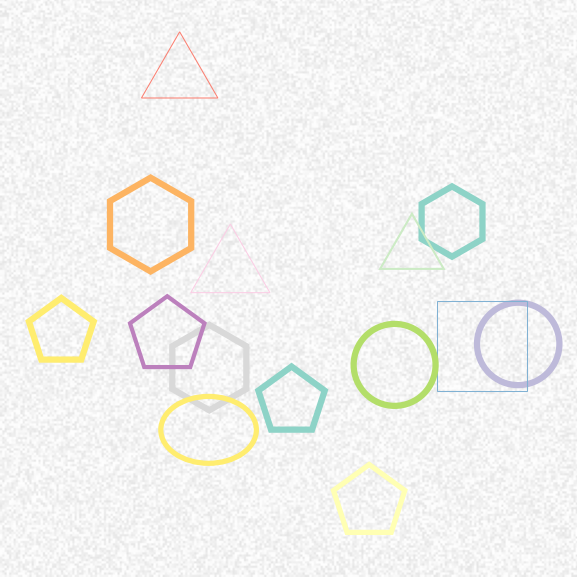[{"shape": "hexagon", "thickness": 3, "radius": 0.3, "center": [0.783, 0.616]}, {"shape": "pentagon", "thickness": 3, "radius": 0.3, "center": [0.505, 0.304]}, {"shape": "pentagon", "thickness": 2.5, "radius": 0.32, "center": [0.639, 0.13]}, {"shape": "circle", "thickness": 3, "radius": 0.36, "center": [0.897, 0.404]}, {"shape": "triangle", "thickness": 0.5, "radius": 0.38, "center": [0.311, 0.868]}, {"shape": "square", "thickness": 0.5, "radius": 0.39, "center": [0.835, 0.4]}, {"shape": "hexagon", "thickness": 3, "radius": 0.41, "center": [0.261, 0.61]}, {"shape": "circle", "thickness": 3, "radius": 0.35, "center": [0.683, 0.367]}, {"shape": "triangle", "thickness": 0.5, "radius": 0.4, "center": [0.399, 0.532]}, {"shape": "hexagon", "thickness": 3, "radius": 0.37, "center": [0.362, 0.363]}, {"shape": "pentagon", "thickness": 2, "radius": 0.34, "center": [0.29, 0.418]}, {"shape": "triangle", "thickness": 1, "radius": 0.32, "center": [0.713, 0.565]}, {"shape": "oval", "thickness": 2.5, "radius": 0.41, "center": [0.361, 0.255]}, {"shape": "pentagon", "thickness": 3, "radius": 0.29, "center": [0.106, 0.424]}]